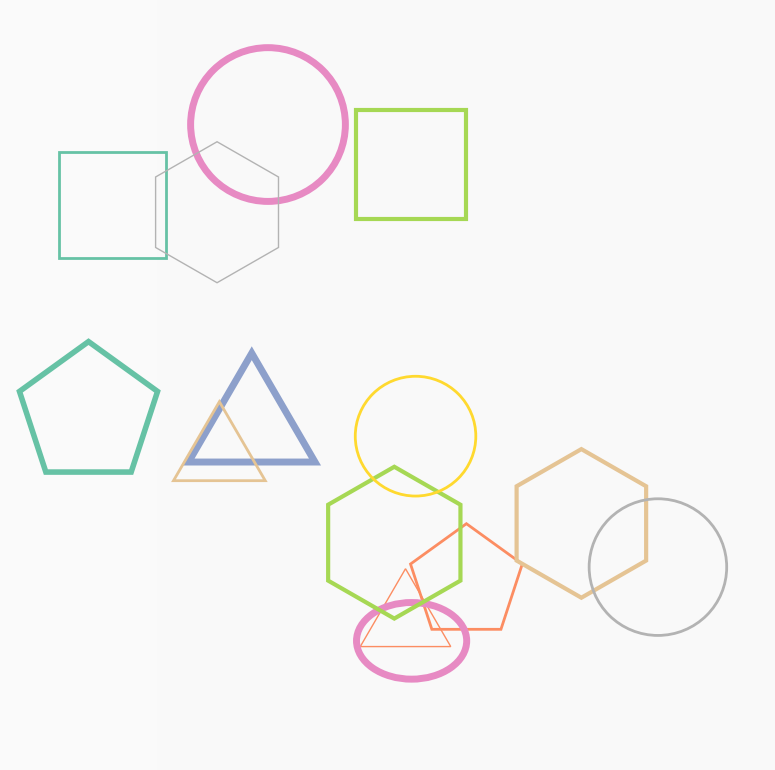[{"shape": "square", "thickness": 1, "radius": 0.35, "center": [0.146, 0.734]}, {"shape": "pentagon", "thickness": 2, "radius": 0.47, "center": [0.114, 0.463]}, {"shape": "triangle", "thickness": 0.5, "radius": 0.34, "center": [0.523, 0.194]}, {"shape": "pentagon", "thickness": 1, "radius": 0.38, "center": [0.602, 0.244]}, {"shape": "triangle", "thickness": 2.5, "radius": 0.47, "center": [0.325, 0.447]}, {"shape": "circle", "thickness": 2.5, "radius": 0.5, "center": [0.346, 0.838]}, {"shape": "oval", "thickness": 2.5, "radius": 0.36, "center": [0.531, 0.168]}, {"shape": "hexagon", "thickness": 1.5, "radius": 0.49, "center": [0.509, 0.295]}, {"shape": "square", "thickness": 1.5, "radius": 0.35, "center": [0.53, 0.786]}, {"shape": "circle", "thickness": 1, "radius": 0.39, "center": [0.536, 0.434]}, {"shape": "triangle", "thickness": 1, "radius": 0.34, "center": [0.283, 0.41]}, {"shape": "hexagon", "thickness": 1.5, "radius": 0.48, "center": [0.75, 0.32]}, {"shape": "circle", "thickness": 1, "radius": 0.44, "center": [0.849, 0.263]}, {"shape": "hexagon", "thickness": 0.5, "radius": 0.46, "center": [0.28, 0.724]}]